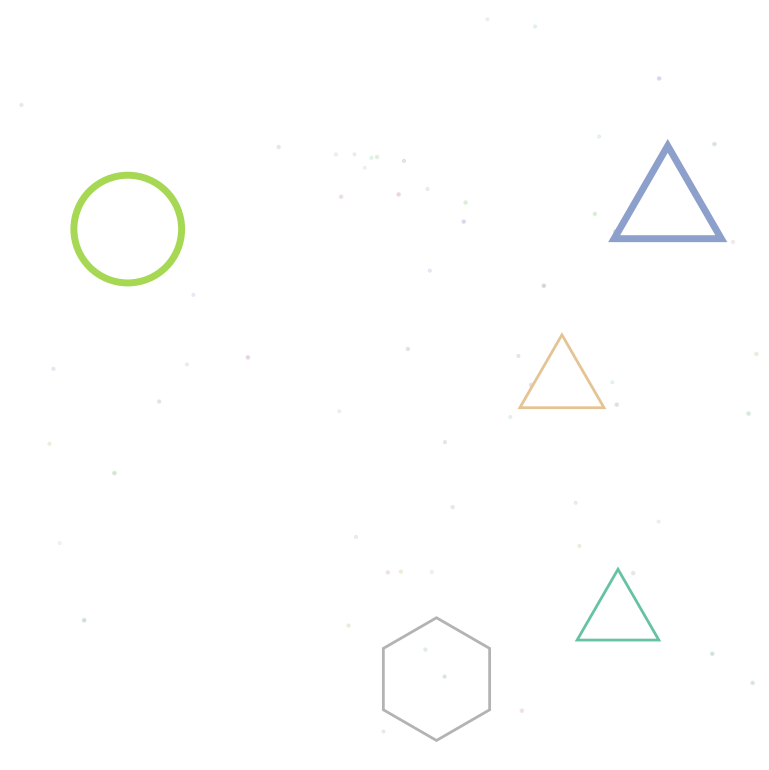[{"shape": "triangle", "thickness": 1, "radius": 0.31, "center": [0.803, 0.199]}, {"shape": "triangle", "thickness": 2.5, "radius": 0.4, "center": [0.867, 0.73]}, {"shape": "circle", "thickness": 2.5, "radius": 0.35, "center": [0.166, 0.702]}, {"shape": "triangle", "thickness": 1, "radius": 0.32, "center": [0.73, 0.502]}, {"shape": "hexagon", "thickness": 1, "radius": 0.4, "center": [0.567, 0.118]}]